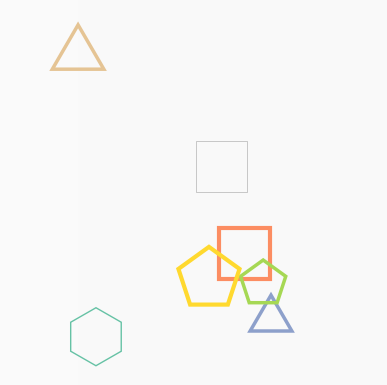[{"shape": "hexagon", "thickness": 1, "radius": 0.38, "center": [0.248, 0.125]}, {"shape": "square", "thickness": 3, "radius": 0.33, "center": [0.63, 0.342]}, {"shape": "triangle", "thickness": 2.5, "radius": 0.31, "center": [0.699, 0.171]}, {"shape": "pentagon", "thickness": 2.5, "radius": 0.31, "center": [0.679, 0.263]}, {"shape": "pentagon", "thickness": 3, "radius": 0.41, "center": [0.539, 0.276]}, {"shape": "triangle", "thickness": 2.5, "radius": 0.38, "center": [0.201, 0.859]}, {"shape": "square", "thickness": 0.5, "radius": 0.33, "center": [0.572, 0.567]}]